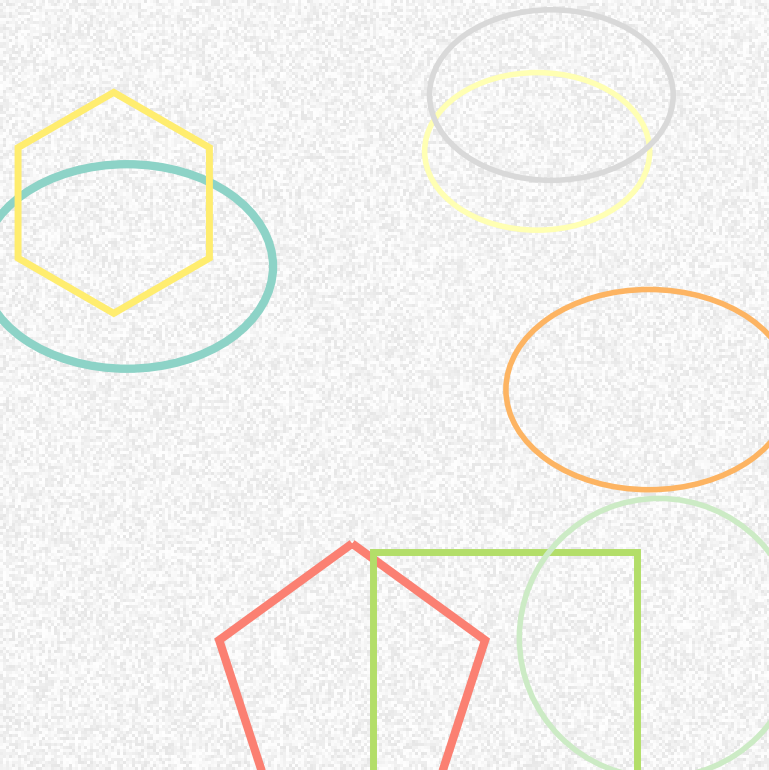[{"shape": "oval", "thickness": 3, "radius": 0.95, "center": [0.165, 0.654]}, {"shape": "oval", "thickness": 2, "radius": 0.73, "center": [0.698, 0.803]}, {"shape": "pentagon", "thickness": 3, "radius": 0.91, "center": [0.457, 0.113]}, {"shape": "oval", "thickness": 2, "radius": 0.93, "center": [0.843, 0.494]}, {"shape": "square", "thickness": 2.5, "radius": 0.86, "center": [0.655, 0.112]}, {"shape": "oval", "thickness": 2, "radius": 0.79, "center": [0.716, 0.877]}, {"shape": "circle", "thickness": 2, "radius": 0.91, "center": [0.856, 0.171]}, {"shape": "hexagon", "thickness": 2.5, "radius": 0.72, "center": [0.148, 0.737]}]